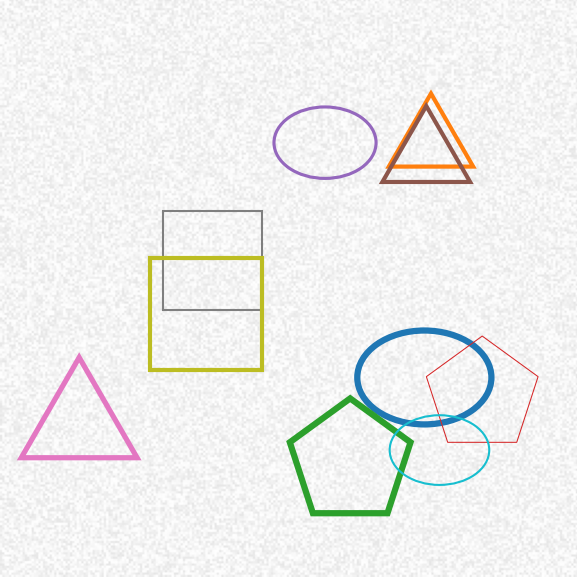[{"shape": "oval", "thickness": 3, "radius": 0.58, "center": [0.735, 0.346]}, {"shape": "triangle", "thickness": 2, "radius": 0.42, "center": [0.746, 0.753]}, {"shape": "pentagon", "thickness": 3, "radius": 0.55, "center": [0.606, 0.199]}, {"shape": "pentagon", "thickness": 0.5, "radius": 0.51, "center": [0.835, 0.316]}, {"shape": "oval", "thickness": 1.5, "radius": 0.44, "center": [0.563, 0.752]}, {"shape": "triangle", "thickness": 2, "radius": 0.44, "center": [0.738, 0.728]}, {"shape": "triangle", "thickness": 2.5, "radius": 0.58, "center": [0.137, 0.264]}, {"shape": "square", "thickness": 1, "radius": 0.43, "center": [0.368, 0.548]}, {"shape": "square", "thickness": 2, "radius": 0.49, "center": [0.357, 0.456]}, {"shape": "oval", "thickness": 1, "radius": 0.43, "center": [0.761, 0.22]}]